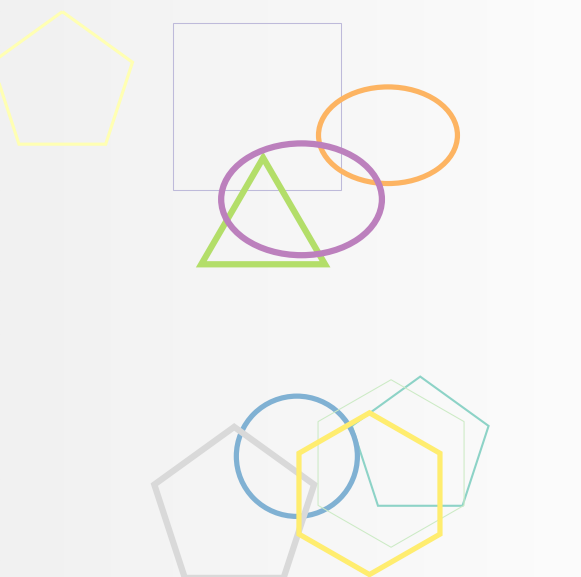[{"shape": "pentagon", "thickness": 1, "radius": 0.62, "center": [0.723, 0.223]}, {"shape": "pentagon", "thickness": 1.5, "radius": 0.63, "center": [0.107, 0.852]}, {"shape": "square", "thickness": 0.5, "radius": 0.72, "center": [0.442, 0.815]}, {"shape": "circle", "thickness": 2.5, "radius": 0.52, "center": [0.511, 0.209]}, {"shape": "oval", "thickness": 2.5, "radius": 0.6, "center": [0.667, 0.765]}, {"shape": "triangle", "thickness": 3, "radius": 0.61, "center": [0.453, 0.603]}, {"shape": "pentagon", "thickness": 3, "radius": 0.72, "center": [0.403, 0.115]}, {"shape": "oval", "thickness": 3, "radius": 0.69, "center": [0.519, 0.654]}, {"shape": "hexagon", "thickness": 0.5, "radius": 0.73, "center": [0.673, 0.197]}, {"shape": "hexagon", "thickness": 2.5, "radius": 0.7, "center": [0.636, 0.144]}]